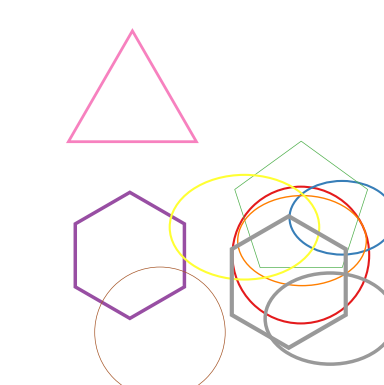[{"shape": "circle", "thickness": 1.5, "radius": 0.89, "center": [0.781, 0.338]}, {"shape": "oval", "thickness": 1.5, "radius": 0.68, "center": [0.889, 0.434]}, {"shape": "pentagon", "thickness": 0.5, "radius": 0.91, "center": [0.782, 0.452]}, {"shape": "hexagon", "thickness": 2.5, "radius": 0.82, "center": [0.337, 0.337]}, {"shape": "oval", "thickness": 1, "radius": 0.84, "center": [0.784, 0.375]}, {"shape": "oval", "thickness": 1.5, "radius": 0.97, "center": [0.635, 0.41]}, {"shape": "circle", "thickness": 0.5, "radius": 0.85, "center": [0.415, 0.137]}, {"shape": "triangle", "thickness": 2, "radius": 0.96, "center": [0.344, 0.728]}, {"shape": "hexagon", "thickness": 3, "radius": 0.85, "center": [0.75, 0.267]}, {"shape": "oval", "thickness": 2.5, "radius": 0.85, "center": [0.858, 0.173]}]